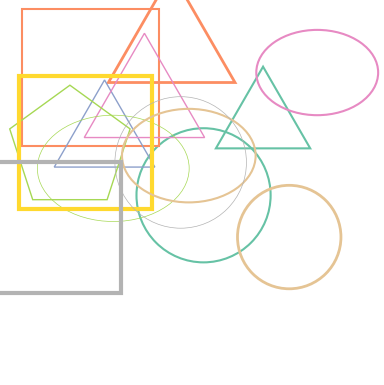[{"shape": "circle", "thickness": 1.5, "radius": 0.87, "center": [0.529, 0.493]}, {"shape": "triangle", "thickness": 1.5, "radius": 0.71, "center": [0.683, 0.685]}, {"shape": "square", "thickness": 1.5, "radius": 0.89, "center": [0.236, 0.798]}, {"shape": "triangle", "thickness": 2, "radius": 0.95, "center": [0.446, 0.881]}, {"shape": "triangle", "thickness": 1, "radius": 0.75, "center": [0.272, 0.641]}, {"shape": "triangle", "thickness": 1, "radius": 0.9, "center": [0.375, 0.733]}, {"shape": "oval", "thickness": 1.5, "radius": 0.79, "center": [0.824, 0.812]}, {"shape": "pentagon", "thickness": 1, "radius": 0.82, "center": [0.182, 0.614]}, {"shape": "oval", "thickness": 0.5, "radius": 0.99, "center": [0.294, 0.563]}, {"shape": "square", "thickness": 3, "radius": 0.87, "center": [0.222, 0.63]}, {"shape": "circle", "thickness": 2, "radius": 0.67, "center": [0.751, 0.384]}, {"shape": "oval", "thickness": 1.5, "radius": 0.87, "center": [0.49, 0.596]}, {"shape": "square", "thickness": 3, "radius": 0.85, "center": [0.143, 0.409]}, {"shape": "circle", "thickness": 0.5, "radius": 0.85, "center": [0.469, 0.578]}]